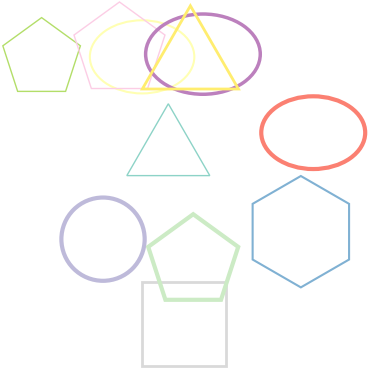[{"shape": "triangle", "thickness": 1, "radius": 0.62, "center": [0.437, 0.606]}, {"shape": "oval", "thickness": 1.5, "radius": 0.68, "center": [0.369, 0.852]}, {"shape": "circle", "thickness": 3, "radius": 0.54, "center": [0.268, 0.379]}, {"shape": "oval", "thickness": 3, "radius": 0.67, "center": [0.814, 0.655]}, {"shape": "hexagon", "thickness": 1.5, "radius": 0.72, "center": [0.781, 0.398]}, {"shape": "pentagon", "thickness": 1, "radius": 0.53, "center": [0.108, 0.848]}, {"shape": "pentagon", "thickness": 1, "radius": 0.62, "center": [0.31, 0.871]}, {"shape": "square", "thickness": 2, "radius": 0.54, "center": [0.478, 0.159]}, {"shape": "oval", "thickness": 2.5, "radius": 0.74, "center": [0.527, 0.859]}, {"shape": "pentagon", "thickness": 3, "radius": 0.61, "center": [0.502, 0.321]}, {"shape": "triangle", "thickness": 2, "radius": 0.72, "center": [0.494, 0.841]}]